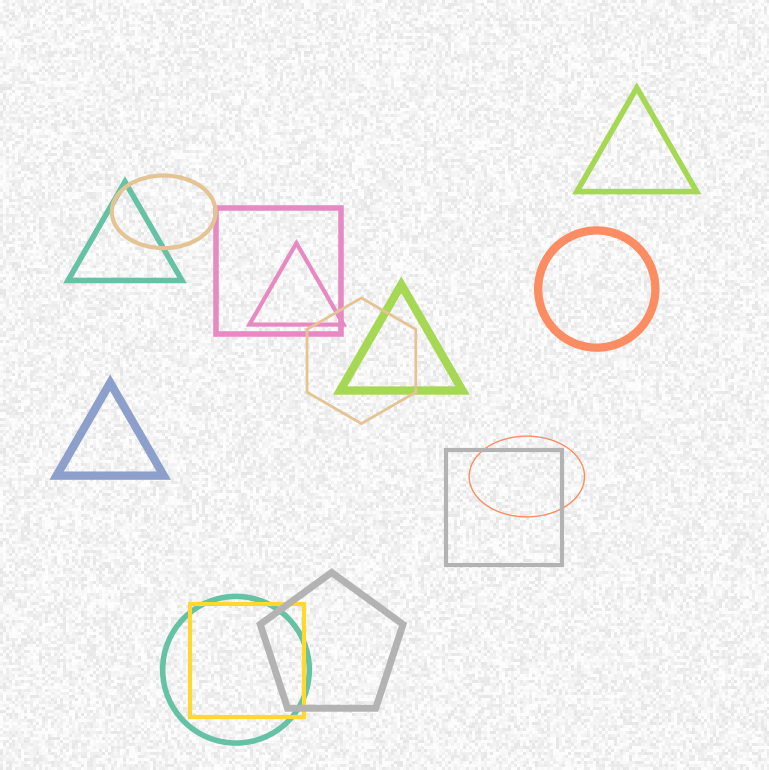[{"shape": "triangle", "thickness": 2, "radius": 0.43, "center": [0.162, 0.678]}, {"shape": "circle", "thickness": 2, "radius": 0.48, "center": [0.306, 0.13]}, {"shape": "oval", "thickness": 0.5, "radius": 0.37, "center": [0.684, 0.381]}, {"shape": "circle", "thickness": 3, "radius": 0.38, "center": [0.775, 0.625]}, {"shape": "triangle", "thickness": 3, "radius": 0.4, "center": [0.143, 0.422]}, {"shape": "triangle", "thickness": 1.5, "radius": 0.35, "center": [0.385, 0.614]}, {"shape": "square", "thickness": 2, "radius": 0.41, "center": [0.361, 0.648]}, {"shape": "triangle", "thickness": 3, "radius": 0.46, "center": [0.521, 0.539]}, {"shape": "triangle", "thickness": 2, "radius": 0.45, "center": [0.827, 0.796]}, {"shape": "square", "thickness": 1.5, "radius": 0.37, "center": [0.321, 0.143]}, {"shape": "hexagon", "thickness": 1, "radius": 0.41, "center": [0.469, 0.531]}, {"shape": "oval", "thickness": 1.5, "radius": 0.34, "center": [0.213, 0.725]}, {"shape": "square", "thickness": 1.5, "radius": 0.38, "center": [0.654, 0.341]}, {"shape": "pentagon", "thickness": 2.5, "radius": 0.49, "center": [0.431, 0.159]}]